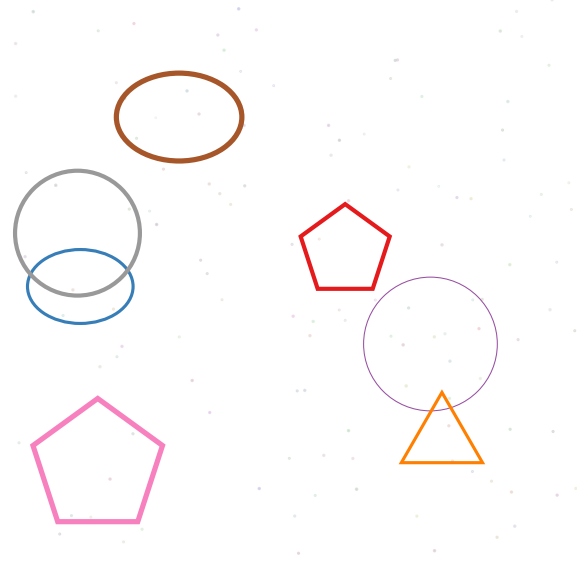[{"shape": "pentagon", "thickness": 2, "radius": 0.41, "center": [0.598, 0.565]}, {"shape": "oval", "thickness": 1.5, "radius": 0.46, "center": [0.139, 0.503]}, {"shape": "circle", "thickness": 0.5, "radius": 0.58, "center": [0.745, 0.403]}, {"shape": "triangle", "thickness": 1.5, "radius": 0.41, "center": [0.765, 0.239]}, {"shape": "oval", "thickness": 2.5, "radius": 0.54, "center": [0.31, 0.796]}, {"shape": "pentagon", "thickness": 2.5, "radius": 0.59, "center": [0.169, 0.191]}, {"shape": "circle", "thickness": 2, "radius": 0.54, "center": [0.134, 0.595]}]